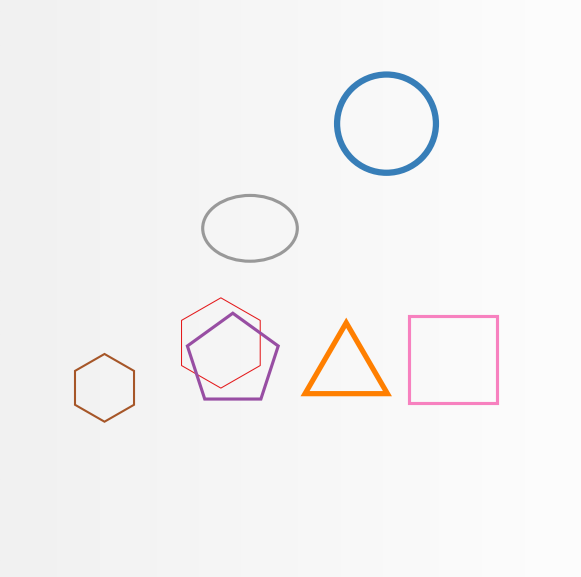[{"shape": "hexagon", "thickness": 0.5, "radius": 0.39, "center": [0.38, 0.405]}, {"shape": "circle", "thickness": 3, "radius": 0.43, "center": [0.665, 0.785]}, {"shape": "pentagon", "thickness": 1.5, "radius": 0.41, "center": [0.401, 0.375]}, {"shape": "triangle", "thickness": 2.5, "radius": 0.41, "center": [0.596, 0.358]}, {"shape": "hexagon", "thickness": 1, "radius": 0.29, "center": [0.18, 0.328]}, {"shape": "square", "thickness": 1.5, "radius": 0.38, "center": [0.779, 0.377]}, {"shape": "oval", "thickness": 1.5, "radius": 0.41, "center": [0.43, 0.604]}]